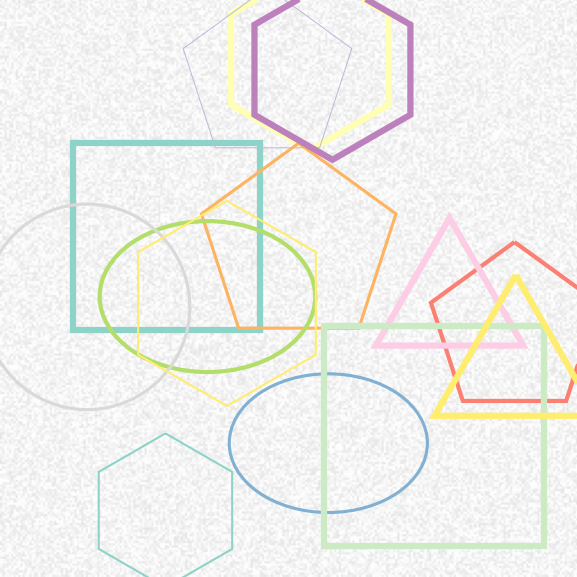[{"shape": "square", "thickness": 3, "radius": 0.81, "center": [0.288, 0.59]}, {"shape": "hexagon", "thickness": 1, "radius": 0.67, "center": [0.287, 0.115]}, {"shape": "hexagon", "thickness": 3, "radius": 0.79, "center": [0.537, 0.896]}, {"shape": "pentagon", "thickness": 0.5, "radius": 0.77, "center": [0.463, 0.867]}, {"shape": "pentagon", "thickness": 2, "radius": 0.76, "center": [0.891, 0.428]}, {"shape": "oval", "thickness": 1.5, "radius": 0.86, "center": [0.569, 0.232]}, {"shape": "pentagon", "thickness": 1.5, "radius": 0.89, "center": [0.517, 0.574]}, {"shape": "oval", "thickness": 2, "radius": 0.93, "center": [0.359, 0.486]}, {"shape": "triangle", "thickness": 3, "radius": 0.74, "center": [0.778, 0.474]}, {"shape": "circle", "thickness": 1.5, "radius": 0.89, "center": [0.151, 0.468]}, {"shape": "hexagon", "thickness": 3, "radius": 0.78, "center": [0.576, 0.878]}, {"shape": "square", "thickness": 3, "radius": 0.95, "center": [0.752, 0.244]}, {"shape": "hexagon", "thickness": 1, "radius": 0.89, "center": [0.393, 0.474]}, {"shape": "triangle", "thickness": 3, "radius": 0.81, "center": [0.893, 0.36]}]